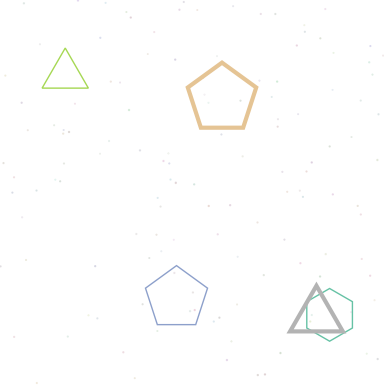[{"shape": "hexagon", "thickness": 1, "radius": 0.34, "center": [0.856, 0.182]}, {"shape": "pentagon", "thickness": 1, "radius": 0.42, "center": [0.458, 0.225]}, {"shape": "triangle", "thickness": 1, "radius": 0.35, "center": [0.169, 0.806]}, {"shape": "pentagon", "thickness": 3, "radius": 0.47, "center": [0.577, 0.744]}, {"shape": "triangle", "thickness": 3, "radius": 0.4, "center": [0.822, 0.179]}]